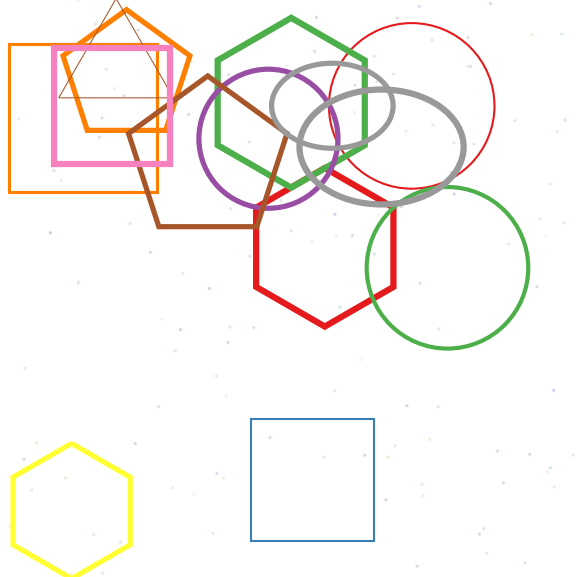[{"shape": "circle", "thickness": 1, "radius": 0.72, "center": [0.713, 0.816]}, {"shape": "hexagon", "thickness": 3, "radius": 0.69, "center": [0.562, 0.571]}, {"shape": "square", "thickness": 1, "radius": 0.53, "center": [0.541, 0.168]}, {"shape": "hexagon", "thickness": 3, "radius": 0.74, "center": [0.504, 0.821]}, {"shape": "circle", "thickness": 2, "radius": 0.7, "center": [0.775, 0.535]}, {"shape": "circle", "thickness": 2.5, "radius": 0.6, "center": [0.465, 0.759]}, {"shape": "square", "thickness": 1.5, "radius": 0.64, "center": [0.144, 0.795]}, {"shape": "pentagon", "thickness": 2.5, "radius": 0.58, "center": [0.219, 0.867]}, {"shape": "hexagon", "thickness": 2.5, "radius": 0.59, "center": [0.124, 0.114]}, {"shape": "pentagon", "thickness": 2.5, "radius": 0.72, "center": [0.36, 0.723]}, {"shape": "triangle", "thickness": 0.5, "radius": 0.57, "center": [0.201, 0.887]}, {"shape": "square", "thickness": 3, "radius": 0.5, "center": [0.194, 0.815]}, {"shape": "oval", "thickness": 2.5, "radius": 0.53, "center": [0.575, 0.816]}, {"shape": "oval", "thickness": 3, "radius": 0.71, "center": [0.661, 0.745]}]